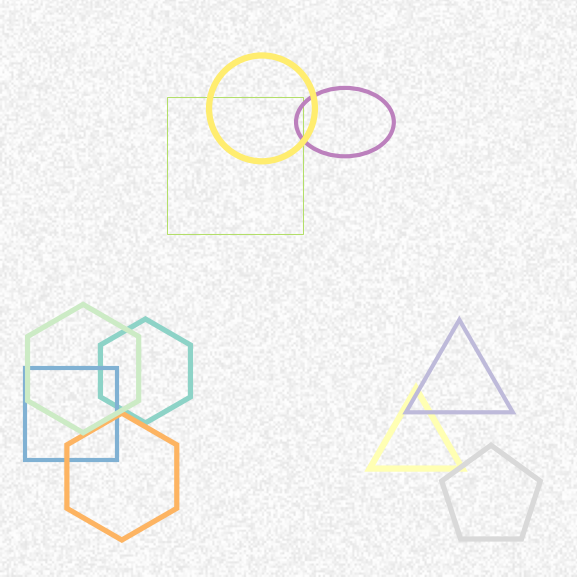[{"shape": "hexagon", "thickness": 2.5, "radius": 0.45, "center": [0.252, 0.357]}, {"shape": "triangle", "thickness": 3, "radius": 0.46, "center": [0.72, 0.234]}, {"shape": "triangle", "thickness": 2, "radius": 0.53, "center": [0.795, 0.339]}, {"shape": "square", "thickness": 2, "radius": 0.4, "center": [0.123, 0.282]}, {"shape": "hexagon", "thickness": 2.5, "radius": 0.55, "center": [0.211, 0.174]}, {"shape": "square", "thickness": 0.5, "radius": 0.59, "center": [0.407, 0.713]}, {"shape": "pentagon", "thickness": 2.5, "radius": 0.45, "center": [0.85, 0.138]}, {"shape": "oval", "thickness": 2, "radius": 0.42, "center": [0.597, 0.788]}, {"shape": "hexagon", "thickness": 2.5, "radius": 0.56, "center": [0.144, 0.361]}, {"shape": "circle", "thickness": 3, "radius": 0.46, "center": [0.454, 0.811]}]